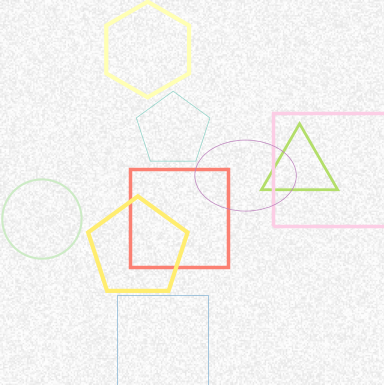[{"shape": "pentagon", "thickness": 0.5, "radius": 0.5, "center": [0.45, 0.663]}, {"shape": "hexagon", "thickness": 3, "radius": 0.62, "center": [0.384, 0.871]}, {"shape": "square", "thickness": 2.5, "radius": 0.64, "center": [0.465, 0.434]}, {"shape": "square", "thickness": 0.5, "radius": 0.59, "center": [0.421, 0.115]}, {"shape": "triangle", "thickness": 2, "radius": 0.57, "center": [0.778, 0.564]}, {"shape": "square", "thickness": 2.5, "radius": 0.73, "center": [0.855, 0.559]}, {"shape": "oval", "thickness": 0.5, "radius": 0.66, "center": [0.638, 0.544]}, {"shape": "circle", "thickness": 1.5, "radius": 0.51, "center": [0.109, 0.431]}, {"shape": "pentagon", "thickness": 3, "radius": 0.68, "center": [0.358, 0.354]}]